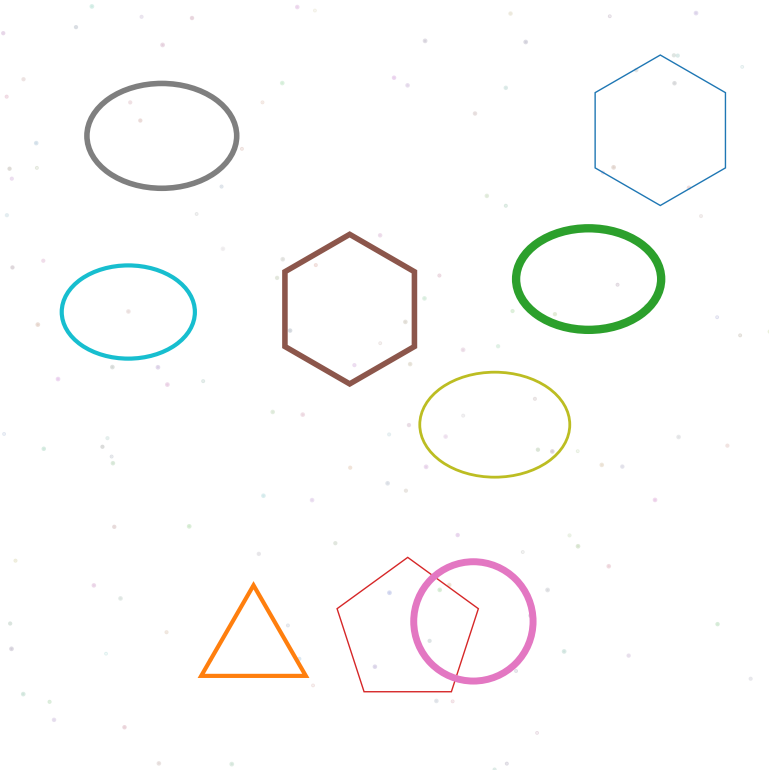[{"shape": "hexagon", "thickness": 0.5, "radius": 0.49, "center": [0.858, 0.831]}, {"shape": "triangle", "thickness": 1.5, "radius": 0.39, "center": [0.329, 0.161]}, {"shape": "oval", "thickness": 3, "radius": 0.47, "center": [0.764, 0.638]}, {"shape": "pentagon", "thickness": 0.5, "radius": 0.48, "center": [0.53, 0.18]}, {"shape": "hexagon", "thickness": 2, "radius": 0.49, "center": [0.454, 0.599]}, {"shape": "circle", "thickness": 2.5, "radius": 0.39, "center": [0.615, 0.193]}, {"shape": "oval", "thickness": 2, "radius": 0.49, "center": [0.21, 0.824]}, {"shape": "oval", "thickness": 1, "radius": 0.49, "center": [0.643, 0.448]}, {"shape": "oval", "thickness": 1.5, "radius": 0.43, "center": [0.167, 0.595]}]